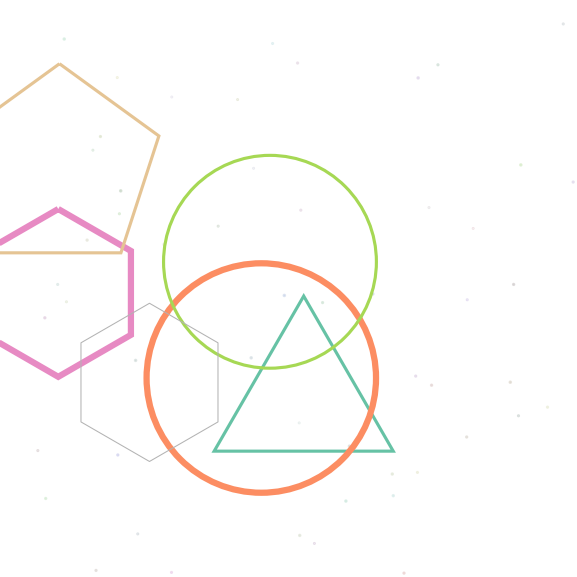[{"shape": "triangle", "thickness": 1.5, "radius": 0.9, "center": [0.526, 0.307]}, {"shape": "circle", "thickness": 3, "radius": 0.99, "center": [0.452, 0.345]}, {"shape": "hexagon", "thickness": 3, "radius": 0.73, "center": [0.101, 0.492]}, {"shape": "circle", "thickness": 1.5, "radius": 0.92, "center": [0.467, 0.546]}, {"shape": "pentagon", "thickness": 1.5, "radius": 0.9, "center": [0.103, 0.708]}, {"shape": "hexagon", "thickness": 0.5, "radius": 0.68, "center": [0.259, 0.337]}]